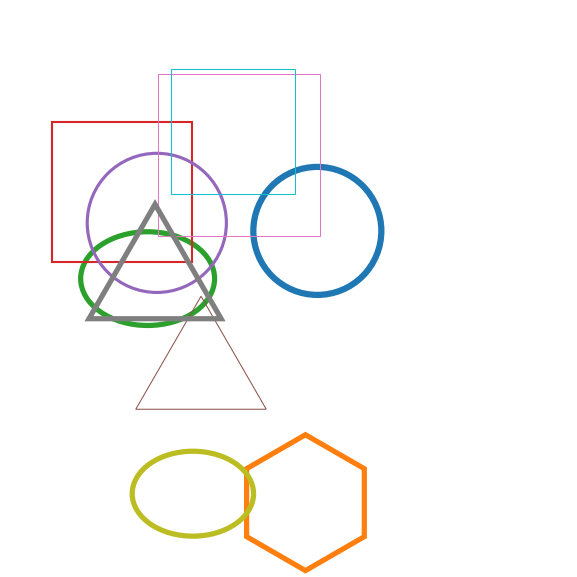[{"shape": "circle", "thickness": 3, "radius": 0.55, "center": [0.55, 0.599]}, {"shape": "hexagon", "thickness": 2.5, "radius": 0.59, "center": [0.529, 0.129]}, {"shape": "oval", "thickness": 2.5, "radius": 0.58, "center": [0.256, 0.517]}, {"shape": "square", "thickness": 1, "radius": 0.61, "center": [0.211, 0.667]}, {"shape": "circle", "thickness": 1.5, "radius": 0.6, "center": [0.272, 0.613]}, {"shape": "triangle", "thickness": 0.5, "radius": 0.65, "center": [0.348, 0.356]}, {"shape": "square", "thickness": 0.5, "radius": 0.7, "center": [0.414, 0.731]}, {"shape": "triangle", "thickness": 2.5, "radius": 0.66, "center": [0.269, 0.513]}, {"shape": "oval", "thickness": 2.5, "radius": 0.53, "center": [0.334, 0.144]}, {"shape": "square", "thickness": 0.5, "radius": 0.54, "center": [0.403, 0.771]}]